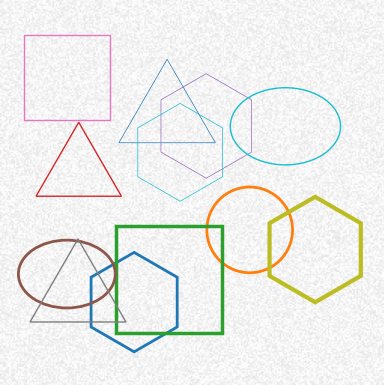[{"shape": "hexagon", "thickness": 2, "radius": 0.65, "center": [0.348, 0.215]}, {"shape": "triangle", "thickness": 0.5, "radius": 0.72, "center": [0.434, 0.702]}, {"shape": "circle", "thickness": 2, "radius": 0.56, "center": [0.649, 0.403]}, {"shape": "square", "thickness": 2.5, "radius": 0.69, "center": [0.44, 0.274]}, {"shape": "triangle", "thickness": 1, "radius": 0.64, "center": [0.205, 0.554]}, {"shape": "hexagon", "thickness": 0.5, "radius": 0.68, "center": [0.536, 0.673]}, {"shape": "oval", "thickness": 2, "radius": 0.63, "center": [0.174, 0.288]}, {"shape": "square", "thickness": 1, "radius": 0.55, "center": [0.174, 0.799]}, {"shape": "triangle", "thickness": 1, "radius": 0.72, "center": [0.203, 0.236]}, {"shape": "hexagon", "thickness": 3, "radius": 0.68, "center": [0.819, 0.352]}, {"shape": "hexagon", "thickness": 0.5, "radius": 0.64, "center": [0.468, 0.604]}, {"shape": "oval", "thickness": 1, "radius": 0.72, "center": [0.741, 0.672]}]